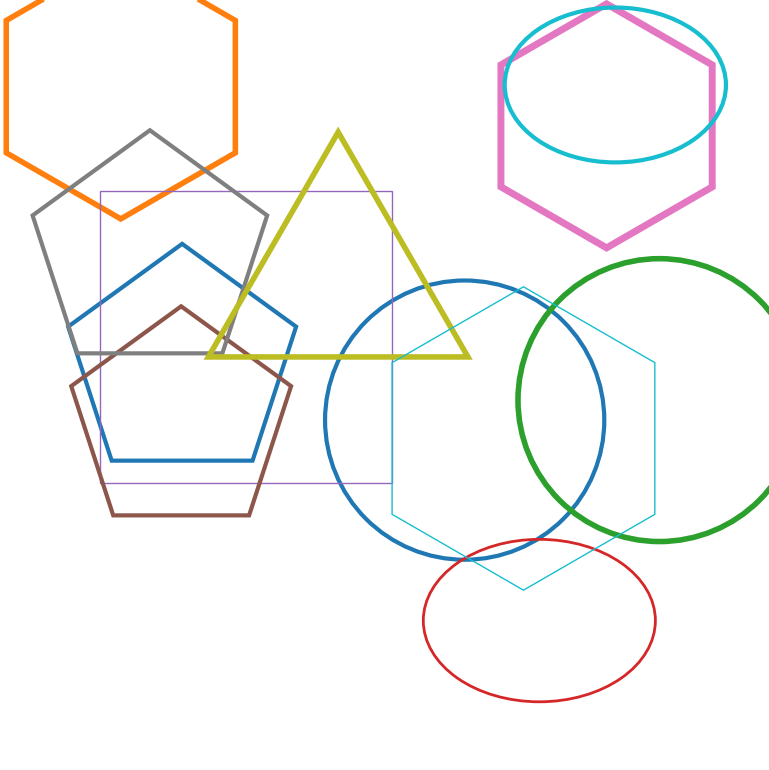[{"shape": "circle", "thickness": 1.5, "radius": 0.91, "center": [0.603, 0.454]}, {"shape": "pentagon", "thickness": 1.5, "radius": 0.78, "center": [0.237, 0.528]}, {"shape": "hexagon", "thickness": 2, "radius": 0.86, "center": [0.157, 0.888]}, {"shape": "circle", "thickness": 2, "radius": 0.92, "center": [0.856, 0.48]}, {"shape": "oval", "thickness": 1, "radius": 0.75, "center": [0.7, 0.194]}, {"shape": "square", "thickness": 0.5, "radius": 0.95, "center": [0.319, 0.562]}, {"shape": "pentagon", "thickness": 1.5, "radius": 0.75, "center": [0.235, 0.452]}, {"shape": "hexagon", "thickness": 2.5, "radius": 0.79, "center": [0.788, 0.837]}, {"shape": "pentagon", "thickness": 1.5, "radius": 0.8, "center": [0.195, 0.671]}, {"shape": "triangle", "thickness": 2, "radius": 0.97, "center": [0.439, 0.634]}, {"shape": "oval", "thickness": 1.5, "radius": 0.72, "center": [0.799, 0.89]}, {"shape": "hexagon", "thickness": 0.5, "radius": 0.98, "center": [0.68, 0.431]}]